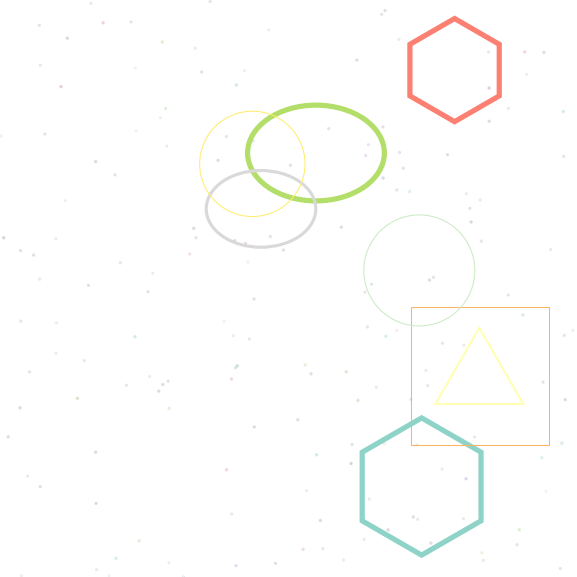[{"shape": "hexagon", "thickness": 2.5, "radius": 0.59, "center": [0.73, 0.157]}, {"shape": "triangle", "thickness": 1, "radius": 0.44, "center": [0.83, 0.344]}, {"shape": "hexagon", "thickness": 2.5, "radius": 0.45, "center": [0.787, 0.878]}, {"shape": "square", "thickness": 0.5, "radius": 0.6, "center": [0.831, 0.348]}, {"shape": "oval", "thickness": 2.5, "radius": 0.59, "center": [0.547, 0.734]}, {"shape": "oval", "thickness": 1.5, "radius": 0.47, "center": [0.452, 0.637]}, {"shape": "circle", "thickness": 0.5, "radius": 0.48, "center": [0.726, 0.531]}, {"shape": "circle", "thickness": 0.5, "radius": 0.46, "center": [0.437, 0.715]}]